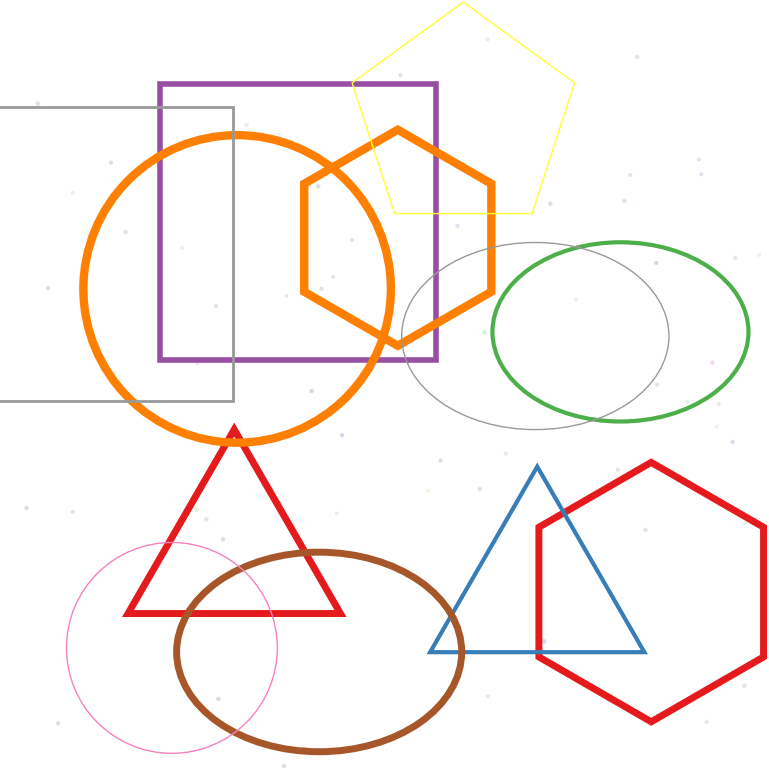[{"shape": "hexagon", "thickness": 2.5, "radius": 0.84, "center": [0.846, 0.231]}, {"shape": "triangle", "thickness": 2.5, "radius": 0.8, "center": [0.304, 0.283]}, {"shape": "triangle", "thickness": 1.5, "radius": 0.8, "center": [0.698, 0.233]}, {"shape": "oval", "thickness": 1.5, "radius": 0.83, "center": [0.806, 0.569]}, {"shape": "square", "thickness": 2, "radius": 0.9, "center": [0.388, 0.712]}, {"shape": "circle", "thickness": 3, "radius": 1.0, "center": [0.308, 0.625]}, {"shape": "hexagon", "thickness": 3, "radius": 0.7, "center": [0.517, 0.691]}, {"shape": "pentagon", "thickness": 0.5, "radius": 0.76, "center": [0.602, 0.845]}, {"shape": "oval", "thickness": 2.5, "radius": 0.93, "center": [0.415, 0.153]}, {"shape": "circle", "thickness": 0.5, "radius": 0.68, "center": [0.223, 0.159]}, {"shape": "oval", "thickness": 0.5, "radius": 0.87, "center": [0.695, 0.564]}, {"shape": "square", "thickness": 1, "radius": 0.96, "center": [0.111, 0.67]}]